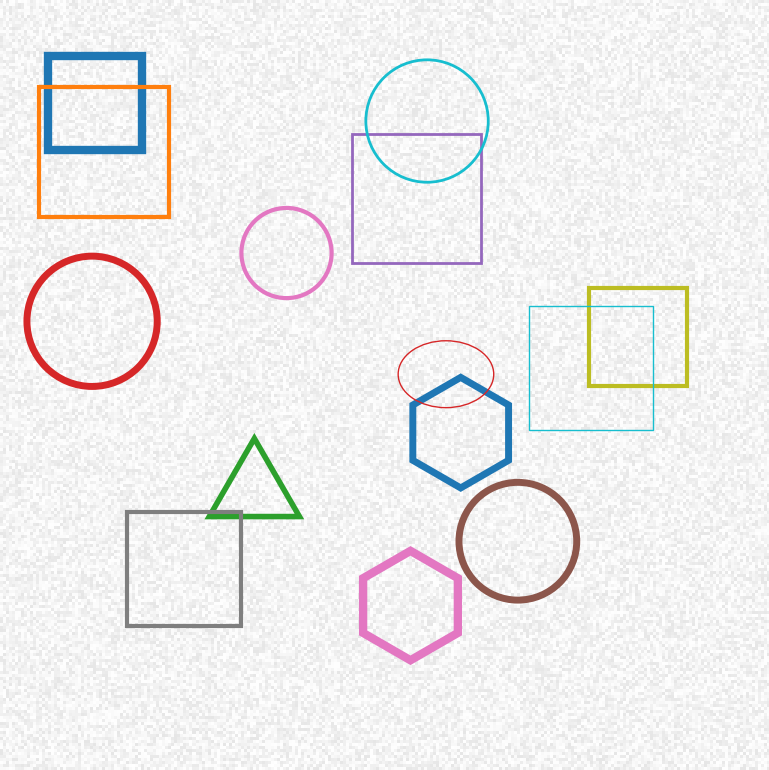[{"shape": "square", "thickness": 3, "radius": 0.31, "center": [0.123, 0.866]}, {"shape": "hexagon", "thickness": 2.5, "radius": 0.36, "center": [0.598, 0.438]}, {"shape": "square", "thickness": 1.5, "radius": 0.42, "center": [0.135, 0.803]}, {"shape": "triangle", "thickness": 2, "radius": 0.34, "center": [0.33, 0.363]}, {"shape": "circle", "thickness": 2.5, "radius": 0.42, "center": [0.12, 0.583]}, {"shape": "oval", "thickness": 0.5, "radius": 0.31, "center": [0.579, 0.514]}, {"shape": "square", "thickness": 1, "radius": 0.42, "center": [0.54, 0.742]}, {"shape": "circle", "thickness": 2.5, "radius": 0.38, "center": [0.673, 0.297]}, {"shape": "circle", "thickness": 1.5, "radius": 0.29, "center": [0.372, 0.671]}, {"shape": "hexagon", "thickness": 3, "radius": 0.36, "center": [0.533, 0.214]}, {"shape": "square", "thickness": 1.5, "radius": 0.37, "center": [0.239, 0.261]}, {"shape": "square", "thickness": 1.5, "radius": 0.32, "center": [0.828, 0.563]}, {"shape": "circle", "thickness": 1, "radius": 0.4, "center": [0.555, 0.843]}, {"shape": "square", "thickness": 0.5, "radius": 0.4, "center": [0.768, 0.522]}]